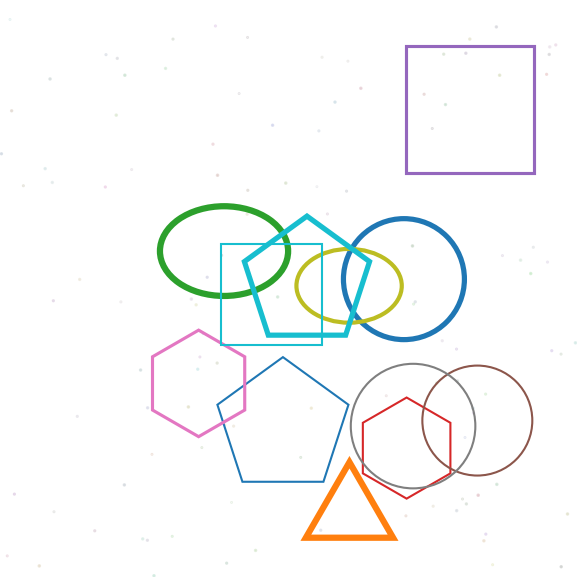[{"shape": "circle", "thickness": 2.5, "radius": 0.52, "center": [0.699, 0.516]}, {"shape": "pentagon", "thickness": 1, "radius": 0.6, "center": [0.49, 0.261]}, {"shape": "triangle", "thickness": 3, "radius": 0.44, "center": [0.605, 0.112]}, {"shape": "oval", "thickness": 3, "radius": 0.55, "center": [0.388, 0.564]}, {"shape": "hexagon", "thickness": 1, "radius": 0.44, "center": [0.704, 0.223]}, {"shape": "square", "thickness": 1.5, "radius": 0.55, "center": [0.814, 0.81]}, {"shape": "circle", "thickness": 1, "radius": 0.48, "center": [0.827, 0.271]}, {"shape": "hexagon", "thickness": 1.5, "radius": 0.46, "center": [0.344, 0.335]}, {"shape": "circle", "thickness": 1, "radius": 0.54, "center": [0.715, 0.261]}, {"shape": "oval", "thickness": 2, "radius": 0.46, "center": [0.604, 0.504]}, {"shape": "pentagon", "thickness": 2.5, "radius": 0.57, "center": [0.532, 0.511]}, {"shape": "square", "thickness": 1, "radius": 0.44, "center": [0.47, 0.49]}]